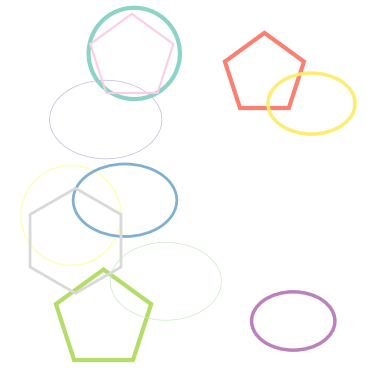[{"shape": "circle", "thickness": 3, "radius": 0.59, "center": [0.349, 0.861]}, {"shape": "circle", "thickness": 1, "radius": 0.65, "center": [0.184, 0.44]}, {"shape": "oval", "thickness": 0.5, "radius": 0.73, "center": [0.275, 0.689]}, {"shape": "pentagon", "thickness": 3, "radius": 0.54, "center": [0.687, 0.807]}, {"shape": "oval", "thickness": 2, "radius": 0.67, "center": [0.325, 0.48]}, {"shape": "pentagon", "thickness": 3, "radius": 0.65, "center": [0.269, 0.17]}, {"shape": "pentagon", "thickness": 1.5, "radius": 0.57, "center": [0.342, 0.85]}, {"shape": "hexagon", "thickness": 2, "radius": 0.68, "center": [0.196, 0.375]}, {"shape": "oval", "thickness": 2.5, "radius": 0.54, "center": [0.762, 0.166]}, {"shape": "oval", "thickness": 0.5, "radius": 0.72, "center": [0.431, 0.269]}, {"shape": "oval", "thickness": 2.5, "radius": 0.57, "center": [0.809, 0.731]}]